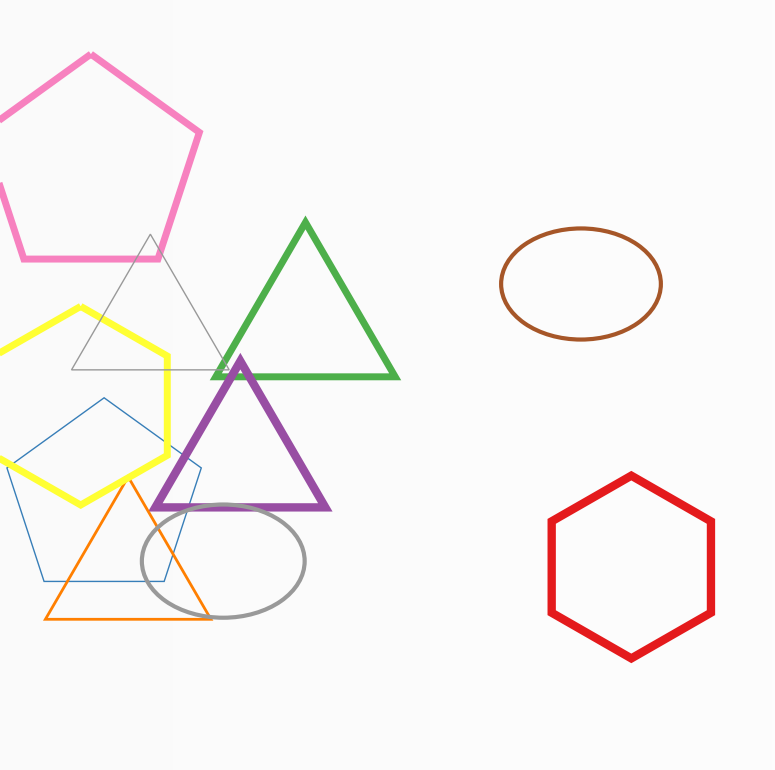[{"shape": "hexagon", "thickness": 3, "radius": 0.59, "center": [0.815, 0.264]}, {"shape": "pentagon", "thickness": 0.5, "radius": 0.66, "center": [0.134, 0.352]}, {"shape": "triangle", "thickness": 2.5, "radius": 0.67, "center": [0.394, 0.577]}, {"shape": "triangle", "thickness": 3, "radius": 0.63, "center": [0.31, 0.404]}, {"shape": "triangle", "thickness": 1, "radius": 0.62, "center": [0.165, 0.257]}, {"shape": "hexagon", "thickness": 2.5, "radius": 0.64, "center": [0.104, 0.473]}, {"shape": "oval", "thickness": 1.5, "radius": 0.52, "center": [0.75, 0.631]}, {"shape": "pentagon", "thickness": 2.5, "radius": 0.74, "center": [0.117, 0.783]}, {"shape": "oval", "thickness": 1.5, "radius": 0.53, "center": [0.288, 0.271]}, {"shape": "triangle", "thickness": 0.5, "radius": 0.59, "center": [0.194, 0.578]}]